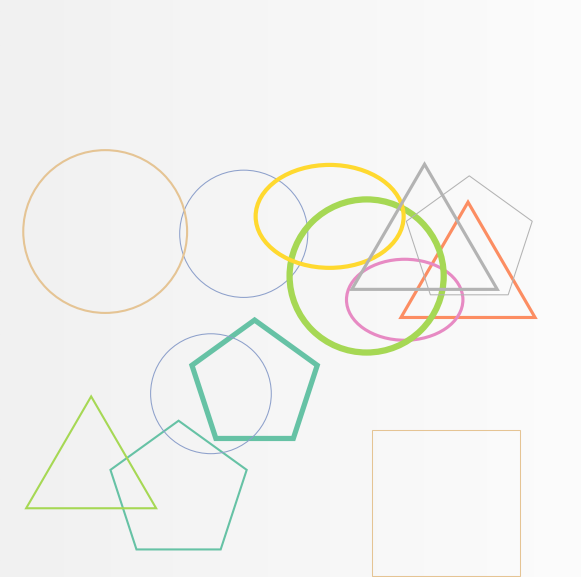[{"shape": "pentagon", "thickness": 1, "radius": 0.62, "center": [0.307, 0.147]}, {"shape": "pentagon", "thickness": 2.5, "radius": 0.57, "center": [0.438, 0.332]}, {"shape": "triangle", "thickness": 1.5, "radius": 0.67, "center": [0.805, 0.516]}, {"shape": "circle", "thickness": 0.5, "radius": 0.55, "center": [0.419, 0.594]}, {"shape": "circle", "thickness": 0.5, "radius": 0.52, "center": [0.363, 0.317]}, {"shape": "oval", "thickness": 1.5, "radius": 0.5, "center": [0.696, 0.48]}, {"shape": "triangle", "thickness": 1, "radius": 0.65, "center": [0.157, 0.184]}, {"shape": "circle", "thickness": 3, "radius": 0.66, "center": [0.631, 0.521]}, {"shape": "oval", "thickness": 2, "radius": 0.64, "center": [0.567, 0.624]}, {"shape": "square", "thickness": 0.5, "radius": 0.64, "center": [0.767, 0.128]}, {"shape": "circle", "thickness": 1, "radius": 0.7, "center": [0.181, 0.598]}, {"shape": "triangle", "thickness": 1.5, "radius": 0.72, "center": [0.73, 0.57]}, {"shape": "pentagon", "thickness": 0.5, "radius": 0.57, "center": [0.807, 0.581]}]